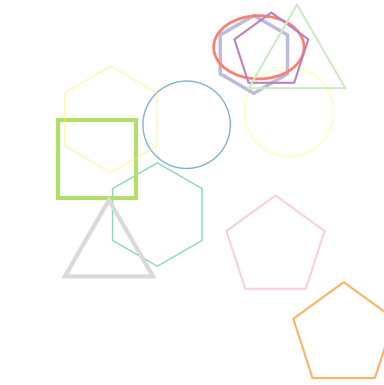[{"shape": "hexagon", "thickness": 1, "radius": 0.67, "center": [0.409, 0.443]}, {"shape": "circle", "thickness": 1, "radius": 0.58, "center": [0.751, 0.709]}, {"shape": "hexagon", "thickness": 2.5, "radius": 0.5, "center": [0.659, 0.859]}, {"shape": "oval", "thickness": 2, "radius": 0.59, "center": [0.672, 0.877]}, {"shape": "circle", "thickness": 1, "radius": 0.57, "center": [0.485, 0.676]}, {"shape": "pentagon", "thickness": 1.5, "radius": 0.69, "center": [0.893, 0.129]}, {"shape": "square", "thickness": 3, "radius": 0.51, "center": [0.252, 0.588]}, {"shape": "pentagon", "thickness": 1.5, "radius": 0.67, "center": [0.716, 0.358]}, {"shape": "triangle", "thickness": 3, "radius": 0.66, "center": [0.283, 0.348]}, {"shape": "pentagon", "thickness": 1.5, "radius": 0.5, "center": [0.705, 0.867]}, {"shape": "triangle", "thickness": 1.5, "radius": 0.72, "center": [0.771, 0.843]}, {"shape": "hexagon", "thickness": 0.5, "radius": 0.69, "center": [0.288, 0.69]}]